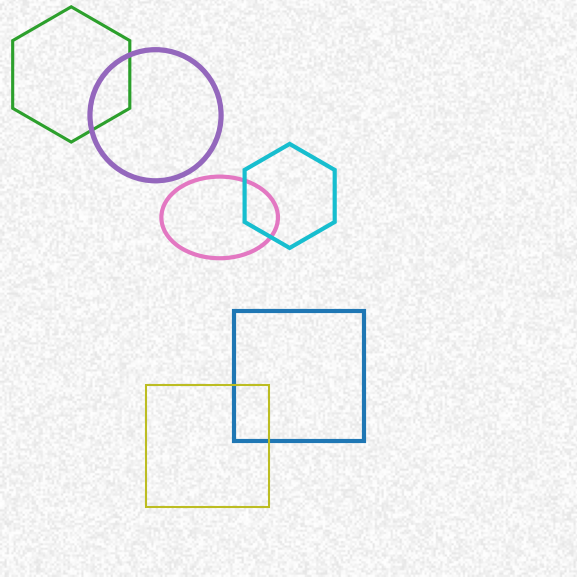[{"shape": "square", "thickness": 2, "radius": 0.56, "center": [0.518, 0.348]}, {"shape": "hexagon", "thickness": 1.5, "radius": 0.59, "center": [0.123, 0.87]}, {"shape": "circle", "thickness": 2.5, "radius": 0.57, "center": [0.269, 0.8]}, {"shape": "oval", "thickness": 2, "radius": 0.5, "center": [0.38, 0.623]}, {"shape": "square", "thickness": 1, "radius": 0.53, "center": [0.359, 0.227]}, {"shape": "hexagon", "thickness": 2, "radius": 0.45, "center": [0.502, 0.66]}]